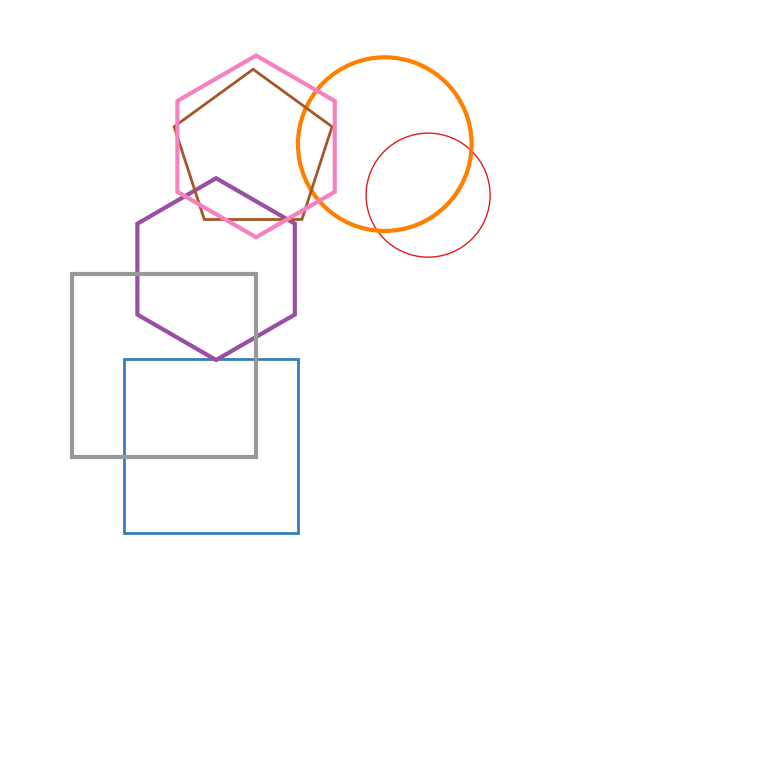[{"shape": "circle", "thickness": 0.5, "radius": 0.4, "center": [0.556, 0.747]}, {"shape": "square", "thickness": 1, "radius": 0.56, "center": [0.274, 0.421]}, {"shape": "hexagon", "thickness": 1.5, "radius": 0.59, "center": [0.281, 0.651]}, {"shape": "circle", "thickness": 1.5, "radius": 0.56, "center": [0.5, 0.813]}, {"shape": "pentagon", "thickness": 1, "radius": 0.54, "center": [0.329, 0.802]}, {"shape": "hexagon", "thickness": 1.5, "radius": 0.59, "center": [0.333, 0.81]}, {"shape": "square", "thickness": 1.5, "radius": 0.6, "center": [0.213, 0.525]}]